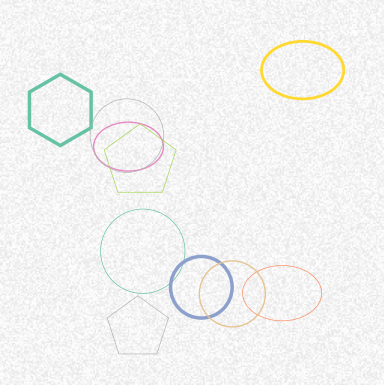[{"shape": "circle", "thickness": 0.5, "radius": 0.55, "center": [0.371, 0.347]}, {"shape": "hexagon", "thickness": 2.5, "radius": 0.46, "center": [0.157, 0.715]}, {"shape": "oval", "thickness": 0.5, "radius": 0.51, "center": [0.733, 0.239]}, {"shape": "circle", "thickness": 2.5, "radius": 0.4, "center": [0.523, 0.254]}, {"shape": "oval", "thickness": 1, "radius": 0.45, "center": [0.334, 0.619]}, {"shape": "pentagon", "thickness": 0.5, "radius": 0.49, "center": [0.364, 0.58]}, {"shape": "oval", "thickness": 2, "radius": 0.53, "center": [0.786, 0.818]}, {"shape": "circle", "thickness": 1, "radius": 0.43, "center": [0.603, 0.237]}, {"shape": "circle", "thickness": 0.5, "radius": 0.48, "center": [0.33, 0.648]}, {"shape": "pentagon", "thickness": 0.5, "radius": 0.42, "center": [0.358, 0.148]}]